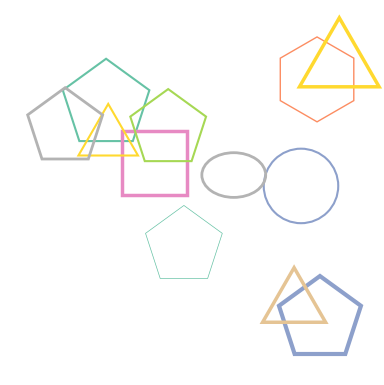[{"shape": "pentagon", "thickness": 1.5, "radius": 0.59, "center": [0.276, 0.729]}, {"shape": "pentagon", "thickness": 0.5, "radius": 0.52, "center": [0.478, 0.362]}, {"shape": "hexagon", "thickness": 1, "radius": 0.55, "center": [0.823, 0.794]}, {"shape": "circle", "thickness": 1.5, "radius": 0.48, "center": [0.782, 0.517]}, {"shape": "pentagon", "thickness": 3, "radius": 0.56, "center": [0.831, 0.171]}, {"shape": "square", "thickness": 2.5, "radius": 0.42, "center": [0.402, 0.576]}, {"shape": "pentagon", "thickness": 1.5, "radius": 0.52, "center": [0.437, 0.665]}, {"shape": "triangle", "thickness": 1.5, "radius": 0.45, "center": [0.281, 0.641]}, {"shape": "triangle", "thickness": 2.5, "radius": 0.6, "center": [0.881, 0.834]}, {"shape": "triangle", "thickness": 2.5, "radius": 0.47, "center": [0.764, 0.21]}, {"shape": "oval", "thickness": 2, "radius": 0.41, "center": [0.607, 0.545]}, {"shape": "pentagon", "thickness": 2, "radius": 0.51, "center": [0.169, 0.67]}]